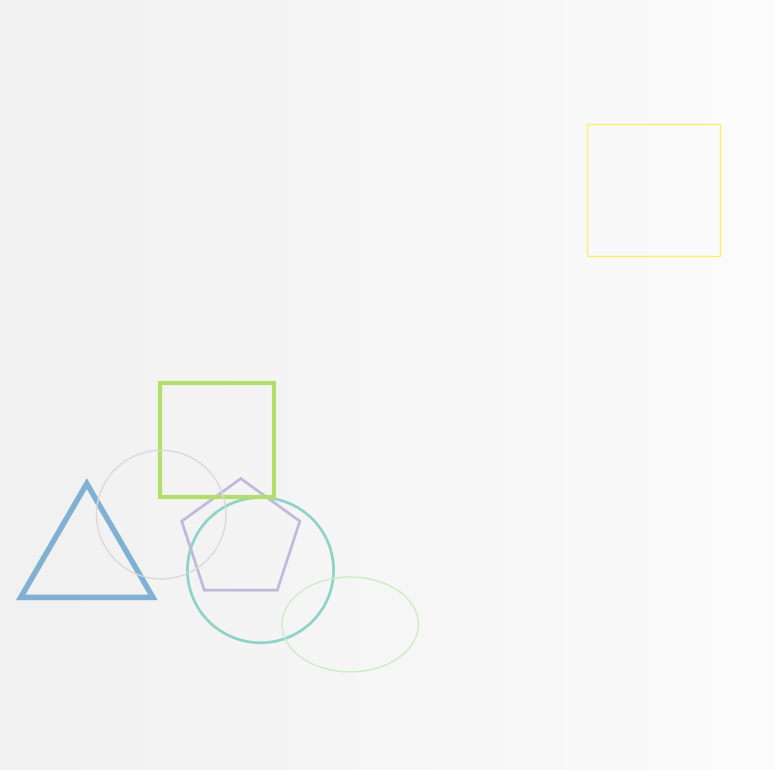[{"shape": "circle", "thickness": 1, "radius": 0.47, "center": [0.336, 0.26]}, {"shape": "pentagon", "thickness": 1, "radius": 0.4, "center": [0.311, 0.298]}, {"shape": "triangle", "thickness": 2, "radius": 0.49, "center": [0.112, 0.273]}, {"shape": "square", "thickness": 1.5, "radius": 0.37, "center": [0.28, 0.428]}, {"shape": "circle", "thickness": 0.5, "radius": 0.42, "center": [0.208, 0.332]}, {"shape": "oval", "thickness": 0.5, "radius": 0.44, "center": [0.452, 0.189]}, {"shape": "square", "thickness": 0.5, "radius": 0.43, "center": [0.843, 0.753]}]